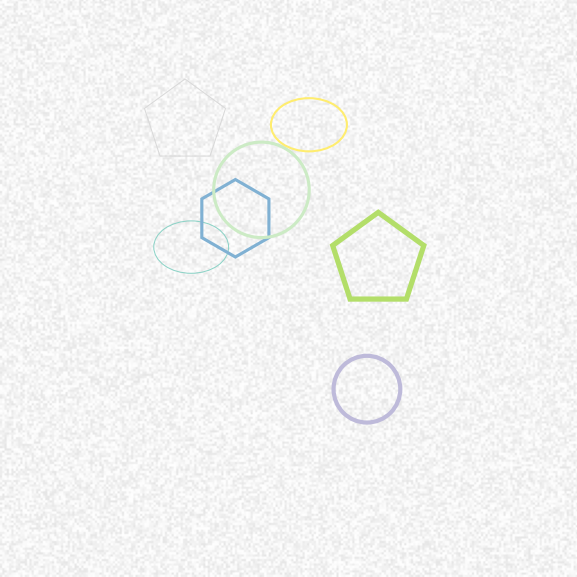[{"shape": "oval", "thickness": 0.5, "radius": 0.32, "center": [0.331, 0.571]}, {"shape": "circle", "thickness": 2, "radius": 0.29, "center": [0.635, 0.325]}, {"shape": "hexagon", "thickness": 1.5, "radius": 0.34, "center": [0.408, 0.621]}, {"shape": "pentagon", "thickness": 2.5, "radius": 0.41, "center": [0.655, 0.548]}, {"shape": "pentagon", "thickness": 0.5, "radius": 0.37, "center": [0.32, 0.789]}, {"shape": "circle", "thickness": 1.5, "radius": 0.41, "center": [0.453, 0.67]}, {"shape": "oval", "thickness": 1, "radius": 0.33, "center": [0.535, 0.783]}]